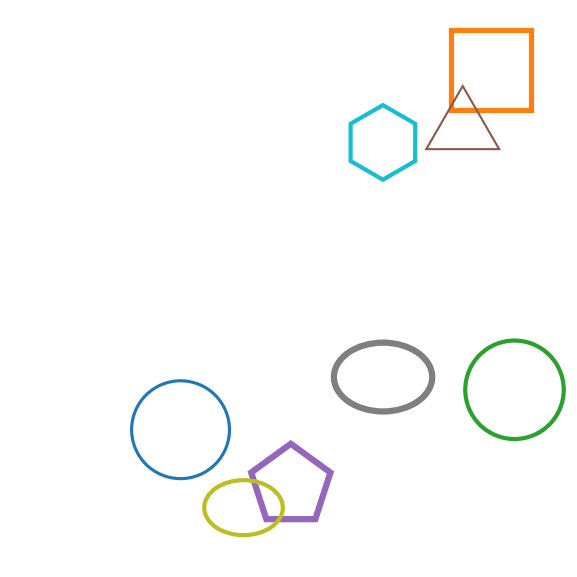[{"shape": "circle", "thickness": 1.5, "radius": 0.42, "center": [0.313, 0.255]}, {"shape": "square", "thickness": 2.5, "radius": 0.35, "center": [0.85, 0.878]}, {"shape": "circle", "thickness": 2, "radius": 0.43, "center": [0.891, 0.324]}, {"shape": "pentagon", "thickness": 3, "radius": 0.36, "center": [0.504, 0.159]}, {"shape": "triangle", "thickness": 1, "radius": 0.36, "center": [0.801, 0.777]}, {"shape": "oval", "thickness": 3, "radius": 0.43, "center": [0.663, 0.346]}, {"shape": "oval", "thickness": 2, "radius": 0.34, "center": [0.422, 0.12]}, {"shape": "hexagon", "thickness": 2, "radius": 0.32, "center": [0.663, 0.753]}]